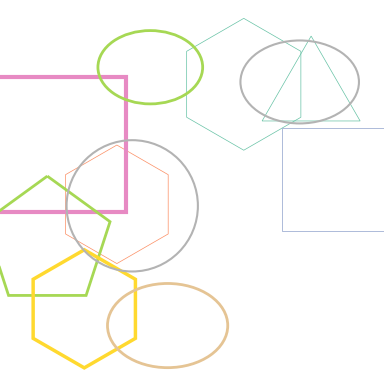[{"shape": "triangle", "thickness": 0.5, "radius": 0.74, "center": [0.808, 0.759]}, {"shape": "hexagon", "thickness": 0.5, "radius": 0.86, "center": [0.633, 0.781]}, {"shape": "hexagon", "thickness": 0.5, "radius": 0.77, "center": [0.304, 0.469]}, {"shape": "square", "thickness": 0.5, "radius": 0.67, "center": [0.866, 0.534]}, {"shape": "square", "thickness": 3, "radius": 0.87, "center": [0.153, 0.624]}, {"shape": "oval", "thickness": 2, "radius": 0.68, "center": [0.39, 0.825]}, {"shape": "pentagon", "thickness": 2, "radius": 0.86, "center": [0.123, 0.371]}, {"shape": "hexagon", "thickness": 2.5, "radius": 0.77, "center": [0.219, 0.198]}, {"shape": "oval", "thickness": 2, "radius": 0.78, "center": [0.435, 0.154]}, {"shape": "circle", "thickness": 1.5, "radius": 0.85, "center": [0.343, 0.465]}, {"shape": "oval", "thickness": 1.5, "radius": 0.77, "center": [0.778, 0.787]}]